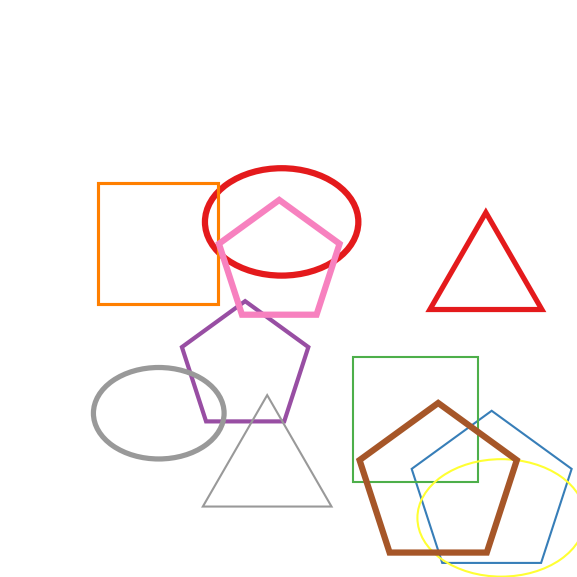[{"shape": "oval", "thickness": 3, "radius": 0.66, "center": [0.488, 0.615]}, {"shape": "triangle", "thickness": 2.5, "radius": 0.56, "center": [0.841, 0.519]}, {"shape": "pentagon", "thickness": 1, "radius": 0.73, "center": [0.851, 0.142]}, {"shape": "square", "thickness": 1, "radius": 0.54, "center": [0.719, 0.273]}, {"shape": "pentagon", "thickness": 2, "radius": 0.58, "center": [0.424, 0.363]}, {"shape": "square", "thickness": 1.5, "radius": 0.52, "center": [0.274, 0.577]}, {"shape": "oval", "thickness": 1, "radius": 0.73, "center": [0.868, 0.102]}, {"shape": "pentagon", "thickness": 3, "radius": 0.72, "center": [0.759, 0.158]}, {"shape": "pentagon", "thickness": 3, "radius": 0.55, "center": [0.484, 0.543]}, {"shape": "oval", "thickness": 2.5, "radius": 0.57, "center": [0.275, 0.284]}, {"shape": "triangle", "thickness": 1, "radius": 0.64, "center": [0.463, 0.186]}]